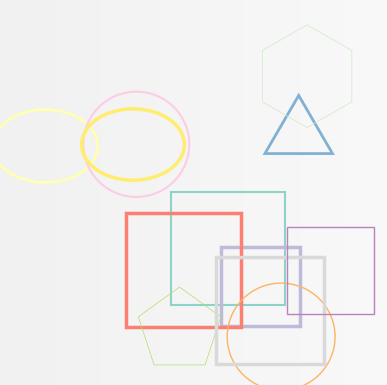[{"shape": "square", "thickness": 1.5, "radius": 0.74, "center": [0.589, 0.355]}, {"shape": "oval", "thickness": 2, "radius": 0.68, "center": [0.117, 0.621]}, {"shape": "square", "thickness": 2.5, "radius": 0.51, "center": [0.671, 0.255]}, {"shape": "square", "thickness": 2.5, "radius": 0.74, "center": [0.473, 0.299]}, {"shape": "triangle", "thickness": 2, "radius": 0.5, "center": [0.771, 0.651]}, {"shape": "circle", "thickness": 1, "radius": 0.7, "center": [0.726, 0.125]}, {"shape": "pentagon", "thickness": 0.5, "radius": 0.56, "center": [0.463, 0.143]}, {"shape": "circle", "thickness": 1.5, "radius": 0.68, "center": [0.352, 0.625]}, {"shape": "square", "thickness": 2.5, "radius": 0.69, "center": [0.697, 0.193]}, {"shape": "square", "thickness": 1, "radius": 0.56, "center": [0.853, 0.297]}, {"shape": "hexagon", "thickness": 0.5, "radius": 0.67, "center": [0.793, 0.802]}, {"shape": "oval", "thickness": 2.5, "radius": 0.66, "center": [0.343, 0.625]}]